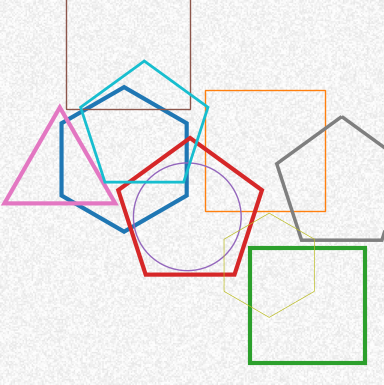[{"shape": "hexagon", "thickness": 3, "radius": 0.94, "center": [0.322, 0.586]}, {"shape": "square", "thickness": 1, "radius": 0.78, "center": [0.688, 0.609]}, {"shape": "square", "thickness": 3, "radius": 0.75, "center": [0.798, 0.206]}, {"shape": "pentagon", "thickness": 3, "radius": 0.98, "center": [0.494, 0.445]}, {"shape": "circle", "thickness": 1, "radius": 0.7, "center": [0.486, 0.437]}, {"shape": "square", "thickness": 1, "radius": 0.8, "center": [0.332, 0.877]}, {"shape": "triangle", "thickness": 3, "radius": 0.83, "center": [0.155, 0.555]}, {"shape": "pentagon", "thickness": 2.5, "radius": 0.89, "center": [0.888, 0.52]}, {"shape": "hexagon", "thickness": 0.5, "radius": 0.68, "center": [0.699, 0.311]}, {"shape": "pentagon", "thickness": 2, "radius": 0.87, "center": [0.375, 0.668]}]